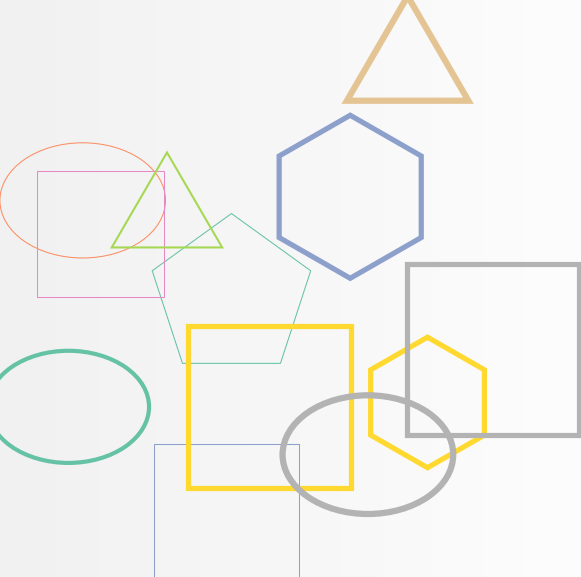[{"shape": "oval", "thickness": 2, "radius": 0.69, "center": [0.118, 0.295]}, {"shape": "pentagon", "thickness": 0.5, "radius": 0.72, "center": [0.398, 0.486]}, {"shape": "oval", "thickness": 0.5, "radius": 0.71, "center": [0.142, 0.652]}, {"shape": "hexagon", "thickness": 2.5, "radius": 0.71, "center": [0.602, 0.658]}, {"shape": "square", "thickness": 0.5, "radius": 0.62, "center": [0.39, 0.105]}, {"shape": "square", "thickness": 0.5, "radius": 0.55, "center": [0.173, 0.594]}, {"shape": "triangle", "thickness": 1, "radius": 0.55, "center": [0.287, 0.625]}, {"shape": "square", "thickness": 2.5, "radius": 0.7, "center": [0.463, 0.295]}, {"shape": "hexagon", "thickness": 2.5, "radius": 0.56, "center": [0.736, 0.302]}, {"shape": "triangle", "thickness": 3, "radius": 0.6, "center": [0.701, 0.885]}, {"shape": "oval", "thickness": 3, "radius": 0.73, "center": [0.633, 0.212]}, {"shape": "square", "thickness": 2.5, "radius": 0.74, "center": [0.849, 0.394]}]